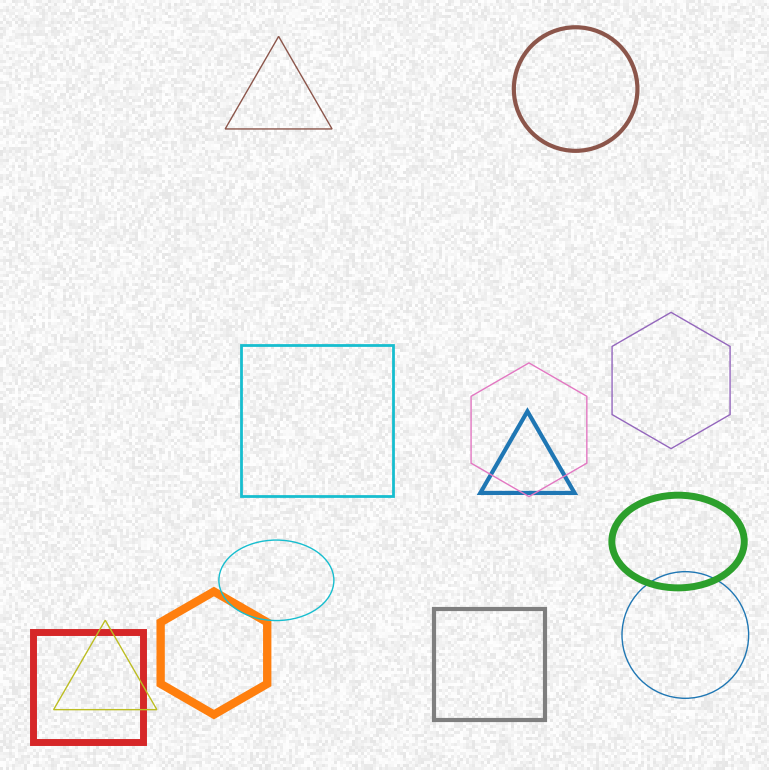[{"shape": "triangle", "thickness": 1.5, "radius": 0.35, "center": [0.685, 0.395]}, {"shape": "circle", "thickness": 0.5, "radius": 0.41, "center": [0.89, 0.175]}, {"shape": "hexagon", "thickness": 3, "radius": 0.4, "center": [0.278, 0.152]}, {"shape": "oval", "thickness": 2.5, "radius": 0.43, "center": [0.881, 0.297]}, {"shape": "square", "thickness": 2.5, "radius": 0.36, "center": [0.115, 0.108]}, {"shape": "hexagon", "thickness": 0.5, "radius": 0.44, "center": [0.872, 0.506]}, {"shape": "circle", "thickness": 1.5, "radius": 0.4, "center": [0.748, 0.884]}, {"shape": "triangle", "thickness": 0.5, "radius": 0.4, "center": [0.362, 0.873]}, {"shape": "hexagon", "thickness": 0.5, "radius": 0.43, "center": [0.687, 0.442]}, {"shape": "square", "thickness": 1.5, "radius": 0.36, "center": [0.636, 0.137]}, {"shape": "triangle", "thickness": 0.5, "radius": 0.39, "center": [0.137, 0.117]}, {"shape": "square", "thickness": 1, "radius": 0.49, "center": [0.412, 0.454]}, {"shape": "oval", "thickness": 0.5, "radius": 0.37, "center": [0.359, 0.246]}]